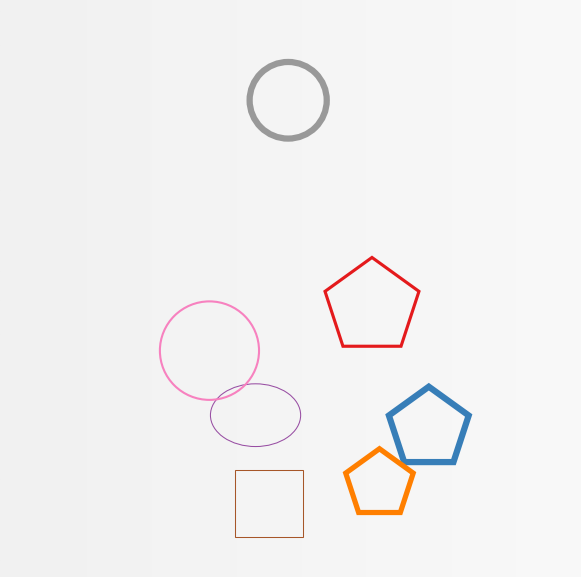[{"shape": "pentagon", "thickness": 1.5, "radius": 0.42, "center": [0.64, 0.468]}, {"shape": "pentagon", "thickness": 3, "radius": 0.36, "center": [0.738, 0.257]}, {"shape": "oval", "thickness": 0.5, "radius": 0.39, "center": [0.44, 0.28]}, {"shape": "pentagon", "thickness": 2.5, "radius": 0.31, "center": [0.653, 0.161]}, {"shape": "square", "thickness": 0.5, "radius": 0.29, "center": [0.463, 0.127]}, {"shape": "circle", "thickness": 1, "radius": 0.43, "center": [0.36, 0.392]}, {"shape": "circle", "thickness": 3, "radius": 0.33, "center": [0.496, 0.825]}]